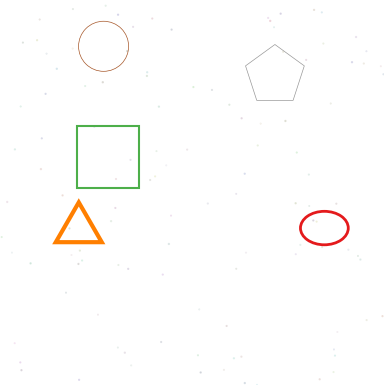[{"shape": "oval", "thickness": 2, "radius": 0.31, "center": [0.843, 0.408]}, {"shape": "square", "thickness": 1.5, "radius": 0.41, "center": [0.281, 0.592]}, {"shape": "triangle", "thickness": 3, "radius": 0.34, "center": [0.205, 0.405]}, {"shape": "circle", "thickness": 0.5, "radius": 0.33, "center": [0.269, 0.88]}, {"shape": "pentagon", "thickness": 0.5, "radius": 0.4, "center": [0.714, 0.804]}]